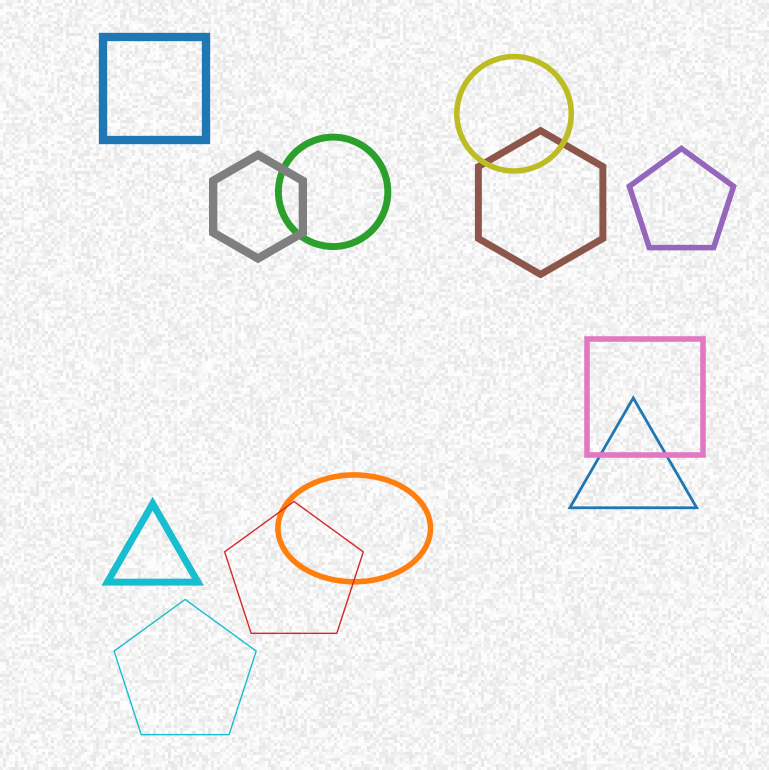[{"shape": "triangle", "thickness": 1, "radius": 0.48, "center": [0.822, 0.388]}, {"shape": "square", "thickness": 3, "radius": 0.33, "center": [0.2, 0.885]}, {"shape": "oval", "thickness": 2, "radius": 0.5, "center": [0.46, 0.314]}, {"shape": "circle", "thickness": 2.5, "radius": 0.36, "center": [0.433, 0.751]}, {"shape": "pentagon", "thickness": 0.5, "radius": 0.47, "center": [0.382, 0.254]}, {"shape": "pentagon", "thickness": 2, "radius": 0.36, "center": [0.885, 0.736]}, {"shape": "hexagon", "thickness": 2.5, "radius": 0.47, "center": [0.702, 0.737]}, {"shape": "square", "thickness": 2, "radius": 0.38, "center": [0.837, 0.484]}, {"shape": "hexagon", "thickness": 3, "radius": 0.34, "center": [0.335, 0.732]}, {"shape": "circle", "thickness": 2, "radius": 0.37, "center": [0.668, 0.852]}, {"shape": "triangle", "thickness": 2.5, "radius": 0.34, "center": [0.198, 0.278]}, {"shape": "pentagon", "thickness": 0.5, "radius": 0.49, "center": [0.24, 0.124]}]